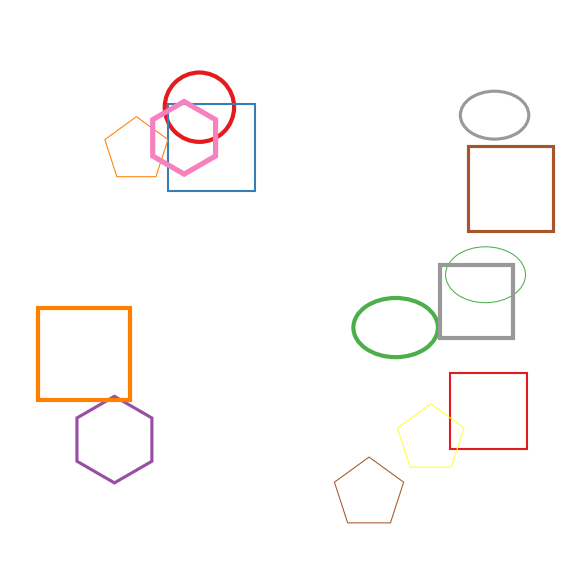[{"shape": "square", "thickness": 1, "radius": 0.33, "center": [0.846, 0.287]}, {"shape": "circle", "thickness": 2, "radius": 0.3, "center": [0.345, 0.814]}, {"shape": "square", "thickness": 1, "radius": 0.38, "center": [0.366, 0.744]}, {"shape": "oval", "thickness": 0.5, "radius": 0.35, "center": [0.841, 0.523]}, {"shape": "oval", "thickness": 2, "radius": 0.37, "center": [0.685, 0.432]}, {"shape": "hexagon", "thickness": 1.5, "radius": 0.37, "center": [0.198, 0.238]}, {"shape": "pentagon", "thickness": 0.5, "radius": 0.29, "center": [0.236, 0.74]}, {"shape": "square", "thickness": 2, "radius": 0.4, "center": [0.146, 0.386]}, {"shape": "pentagon", "thickness": 0.5, "radius": 0.3, "center": [0.746, 0.239]}, {"shape": "pentagon", "thickness": 0.5, "radius": 0.32, "center": [0.639, 0.145]}, {"shape": "square", "thickness": 1.5, "radius": 0.37, "center": [0.884, 0.673]}, {"shape": "hexagon", "thickness": 2.5, "radius": 0.31, "center": [0.319, 0.76]}, {"shape": "square", "thickness": 2, "radius": 0.32, "center": [0.825, 0.478]}, {"shape": "oval", "thickness": 1.5, "radius": 0.3, "center": [0.856, 0.8]}]